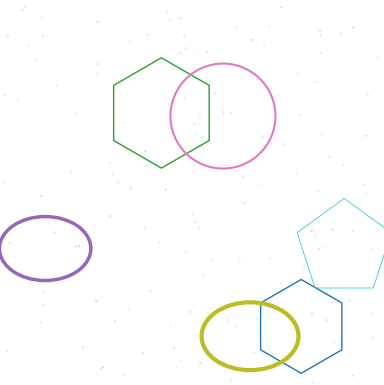[{"shape": "hexagon", "thickness": 1, "radius": 0.61, "center": [0.782, 0.152]}, {"shape": "hexagon", "thickness": 1, "radius": 0.72, "center": [0.419, 0.707]}, {"shape": "oval", "thickness": 2.5, "radius": 0.59, "center": [0.117, 0.354]}, {"shape": "circle", "thickness": 1.5, "radius": 0.68, "center": [0.579, 0.699]}, {"shape": "oval", "thickness": 3, "radius": 0.63, "center": [0.649, 0.127]}, {"shape": "pentagon", "thickness": 0.5, "radius": 0.64, "center": [0.894, 0.356]}]